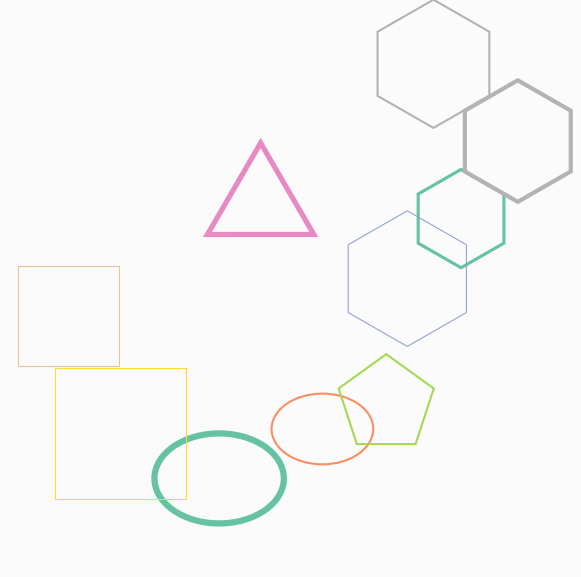[{"shape": "hexagon", "thickness": 1.5, "radius": 0.43, "center": [0.793, 0.621]}, {"shape": "oval", "thickness": 3, "radius": 0.56, "center": [0.377, 0.171]}, {"shape": "oval", "thickness": 1, "radius": 0.44, "center": [0.555, 0.256]}, {"shape": "hexagon", "thickness": 0.5, "radius": 0.59, "center": [0.701, 0.517]}, {"shape": "triangle", "thickness": 2.5, "radius": 0.53, "center": [0.448, 0.646]}, {"shape": "pentagon", "thickness": 1, "radius": 0.43, "center": [0.664, 0.3]}, {"shape": "square", "thickness": 0.5, "radius": 0.57, "center": [0.207, 0.249]}, {"shape": "square", "thickness": 0.5, "radius": 0.43, "center": [0.119, 0.452]}, {"shape": "hexagon", "thickness": 2, "radius": 0.53, "center": [0.891, 0.755]}, {"shape": "hexagon", "thickness": 1, "radius": 0.56, "center": [0.746, 0.889]}]